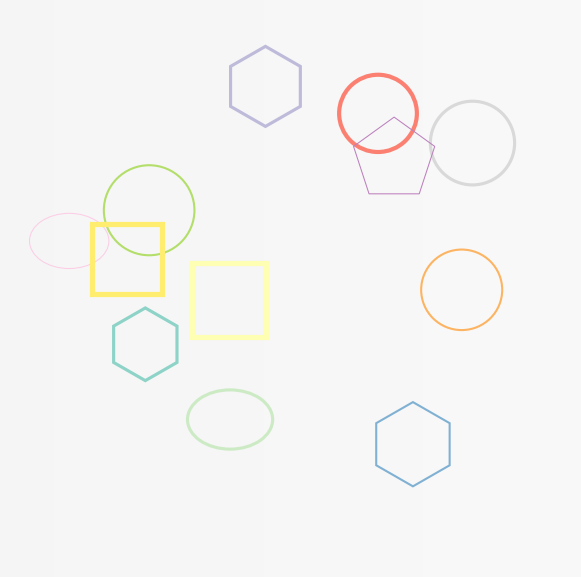[{"shape": "hexagon", "thickness": 1.5, "radius": 0.31, "center": [0.25, 0.403]}, {"shape": "square", "thickness": 2.5, "radius": 0.32, "center": [0.394, 0.48]}, {"shape": "hexagon", "thickness": 1.5, "radius": 0.35, "center": [0.457, 0.85]}, {"shape": "circle", "thickness": 2, "radius": 0.33, "center": [0.65, 0.803]}, {"shape": "hexagon", "thickness": 1, "radius": 0.36, "center": [0.71, 0.23]}, {"shape": "circle", "thickness": 1, "radius": 0.35, "center": [0.794, 0.497]}, {"shape": "circle", "thickness": 1, "radius": 0.39, "center": [0.257, 0.635]}, {"shape": "oval", "thickness": 0.5, "radius": 0.34, "center": [0.119, 0.582]}, {"shape": "circle", "thickness": 1.5, "radius": 0.36, "center": [0.813, 0.751]}, {"shape": "pentagon", "thickness": 0.5, "radius": 0.37, "center": [0.678, 0.723]}, {"shape": "oval", "thickness": 1.5, "radius": 0.37, "center": [0.396, 0.273]}, {"shape": "square", "thickness": 2.5, "radius": 0.3, "center": [0.218, 0.55]}]